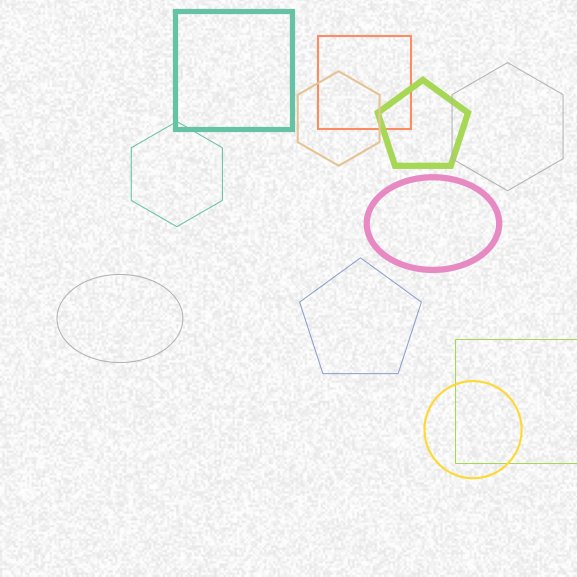[{"shape": "hexagon", "thickness": 0.5, "radius": 0.46, "center": [0.306, 0.698]}, {"shape": "square", "thickness": 2.5, "radius": 0.51, "center": [0.404, 0.878]}, {"shape": "square", "thickness": 1, "radius": 0.4, "center": [0.632, 0.857]}, {"shape": "pentagon", "thickness": 0.5, "radius": 0.55, "center": [0.624, 0.442]}, {"shape": "oval", "thickness": 3, "radius": 0.57, "center": [0.75, 0.612]}, {"shape": "square", "thickness": 0.5, "radius": 0.54, "center": [0.895, 0.305]}, {"shape": "pentagon", "thickness": 3, "radius": 0.41, "center": [0.732, 0.778]}, {"shape": "circle", "thickness": 1, "radius": 0.42, "center": [0.819, 0.255]}, {"shape": "hexagon", "thickness": 1, "radius": 0.41, "center": [0.586, 0.794]}, {"shape": "oval", "thickness": 0.5, "radius": 0.54, "center": [0.208, 0.448]}, {"shape": "hexagon", "thickness": 0.5, "radius": 0.55, "center": [0.879, 0.78]}]